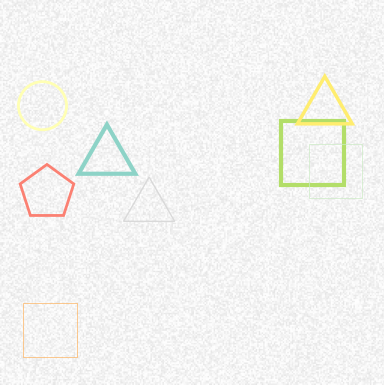[{"shape": "triangle", "thickness": 3, "radius": 0.43, "center": [0.278, 0.591]}, {"shape": "circle", "thickness": 2, "radius": 0.31, "center": [0.11, 0.725]}, {"shape": "pentagon", "thickness": 2, "radius": 0.37, "center": [0.122, 0.5]}, {"shape": "square", "thickness": 0.5, "radius": 0.35, "center": [0.13, 0.143]}, {"shape": "square", "thickness": 3, "radius": 0.41, "center": [0.812, 0.603]}, {"shape": "triangle", "thickness": 1, "radius": 0.38, "center": [0.387, 0.463]}, {"shape": "square", "thickness": 0.5, "radius": 0.34, "center": [0.871, 0.556]}, {"shape": "triangle", "thickness": 2.5, "radius": 0.41, "center": [0.844, 0.719]}]